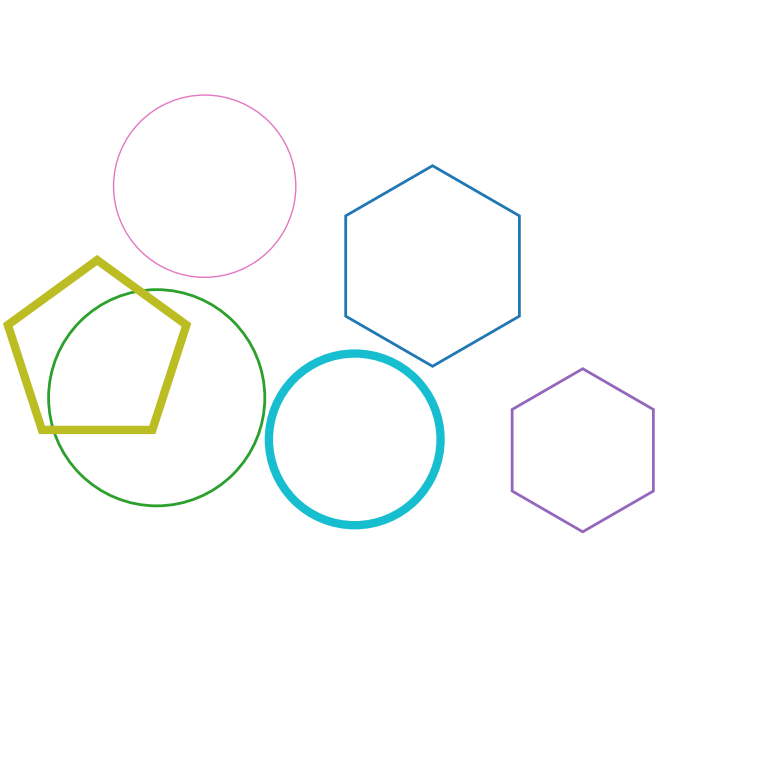[{"shape": "hexagon", "thickness": 1, "radius": 0.65, "center": [0.562, 0.655]}, {"shape": "circle", "thickness": 1, "radius": 0.7, "center": [0.204, 0.483]}, {"shape": "hexagon", "thickness": 1, "radius": 0.53, "center": [0.757, 0.415]}, {"shape": "circle", "thickness": 0.5, "radius": 0.59, "center": [0.266, 0.758]}, {"shape": "pentagon", "thickness": 3, "radius": 0.61, "center": [0.126, 0.54]}, {"shape": "circle", "thickness": 3, "radius": 0.56, "center": [0.461, 0.429]}]